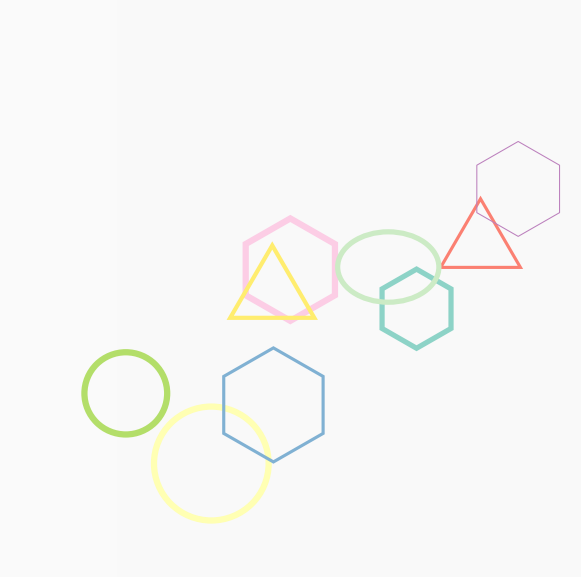[{"shape": "hexagon", "thickness": 2.5, "radius": 0.34, "center": [0.717, 0.465]}, {"shape": "circle", "thickness": 3, "radius": 0.49, "center": [0.364, 0.196]}, {"shape": "triangle", "thickness": 1.5, "radius": 0.4, "center": [0.827, 0.576]}, {"shape": "hexagon", "thickness": 1.5, "radius": 0.49, "center": [0.47, 0.298]}, {"shape": "circle", "thickness": 3, "radius": 0.36, "center": [0.216, 0.318]}, {"shape": "hexagon", "thickness": 3, "radius": 0.44, "center": [0.499, 0.532]}, {"shape": "hexagon", "thickness": 0.5, "radius": 0.41, "center": [0.892, 0.672]}, {"shape": "oval", "thickness": 2.5, "radius": 0.44, "center": [0.668, 0.537]}, {"shape": "triangle", "thickness": 2, "radius": 0.42, "center": [0.468, 0.491]}]